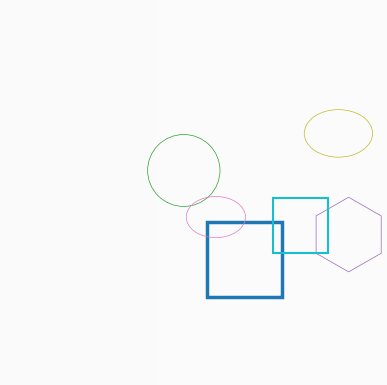[{"shape": "square", "thickness": 2.5, "radius": 0.49, "center": [0.631, 0.326]}, {"shape": "circle", "thickness": 0.5, "radius": 0.47, "center": [0.474, 0.557]}, {"shape": "hexagon", "thickness": 0.5, "radius": 0.48, "center": [0.9, 0.391]}, {"shape": "oval", "thickness": 0.5, "radius": 0.38, "center": [0.557, 0.436]}, {"shape": "oval", "thickness": 0.5, "radius": 0.44, "center": [0.873, 0.654]}, {"shape": "square", "thickness": 1.5, "radius": 0.35, "center": [0.775, 0.414]}]